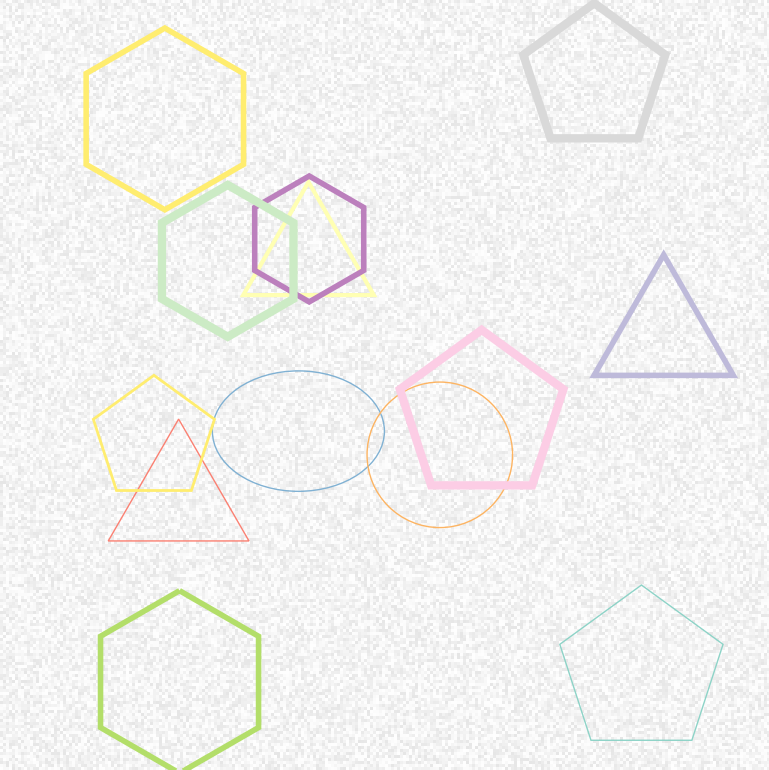[{"shape": "pentagon", "thickness": 0.5, "radius": 0.56, "center": [0.833, 0.129]}, {"shape": "triangle", "thickness": 1.5, "radius": 0.49, "center": [0.401, 0.666]}, {"shape": "triangle", "thickness": 2, "radius": 0.52, "center": [0.862, 0.565]}, {"shape": "triangle", "thickness": 0.5, "radius": 0.53, "center": [0.232, 0.35]}, {"shape": "oval", "thickness": 0.5, "radius": 0.56, "center": [0.388, 0.44]}, {"shape": "circle", "thickness": 0.5, "radius": 0.47, "center": [0.571, 0.409]}, {"shape": "hexagon", "thickness": 2, "radius": 0.59, "center": [0.233, 0.114]}, {"shape": "pentagon", "thickness": 3, "radius": 0.56, "center": [0.626, 0.46]}, {"shape": "pentagon", "thickness": 3, "radius": 0.48, "center": [0.772, 0.899]}, {"shape": "hexagon", "thickness": 2, "radius": 0.41, "center": [0.402, 0.69]}, {"shape": "hexagon", "thickness": 3, "radius": 0.49, "center": [0.296, 0.661]}, {"shape": "pentagon", "thickness": 1, "radius": 0.41, "center": [0.2, 0.43]}, {"shape": "hexagon", "thickness": 2, "radius": 0.59, "center": [0.214, 0.846]}]